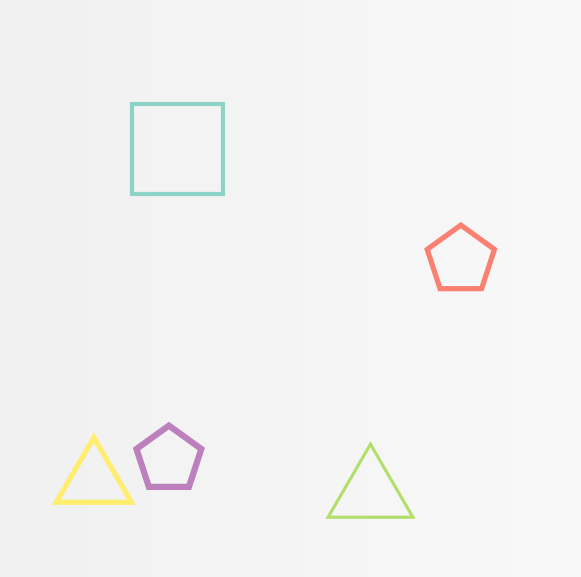[{"shape": "square", "thickness": 2, "radius": 0.39, "center": [0.306, 0.741]}, {"shape": "pentagon", "thickness": 2.5, "radius": 0.3, "center": [0.793, 0.549]}, {"shape": "triangle", "thickness": 1.5, "radius": 0.42, "center": [0.637, 0.146]}, {"shape": "pentagon", "thickness": 3, "radius": 0.29, "center": [0.291, 0.204]}, {"shape": "triangle", "thickness": 2.5, "radius": 0.37, "center": [0.161, 0.167]}]